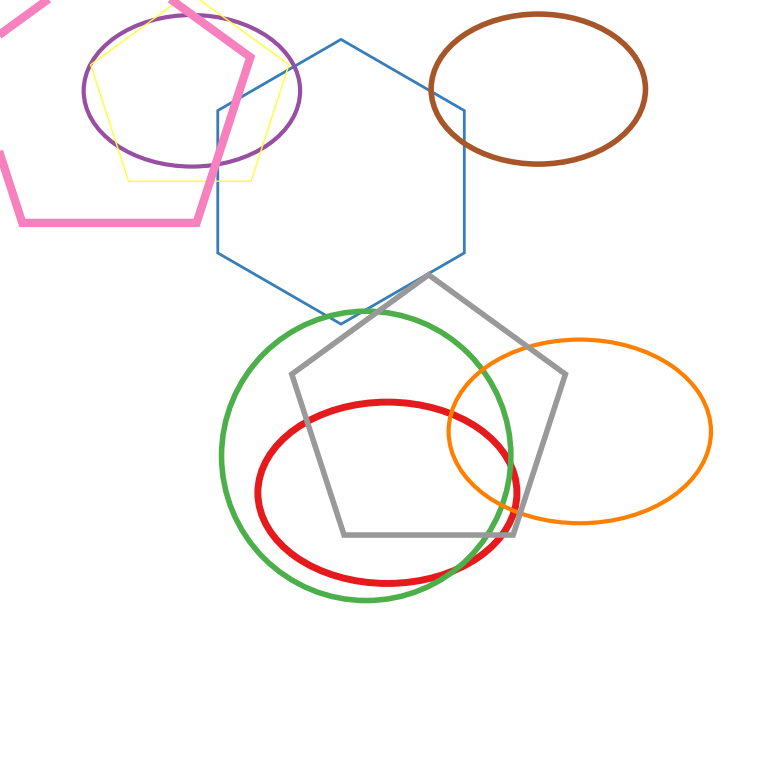[{"shape": "oval", "thickness": 2.5, "radius": 0.84, "center": [0.503, 0.36]}, {"shape": "hexagon", "thickness": 1, "radius": 0.92, "center": [0.443, 0.764]}, {"shape": "circle", "thickness": 2, "radius": 0.94, "center": [0.476, 0.408]}, {"shape": "oval", "thickness": 1.5, "radius": 0.7, "center": [0.249, 0.882]}, {"shape": "oval", "thickness": 1.5, "radius": 0.85, "center": [0.753, 0.44]}, {"shape": "pentagon", "thickness": 0.5, "radius": 0.68, "center": [0.247, 0.874]}, {"shape": "oval", "thickness": 2, "radius": 0.7, "center": [0.699, 0.884]}, {"shape": "pentagon", "thickness": 3, "radius": 0.96, "center": [0.142, 0.866]}, {"shape": "pentagon", "thickness": 2, "radius": 0.93, "center": [0.557, 0.456]}]